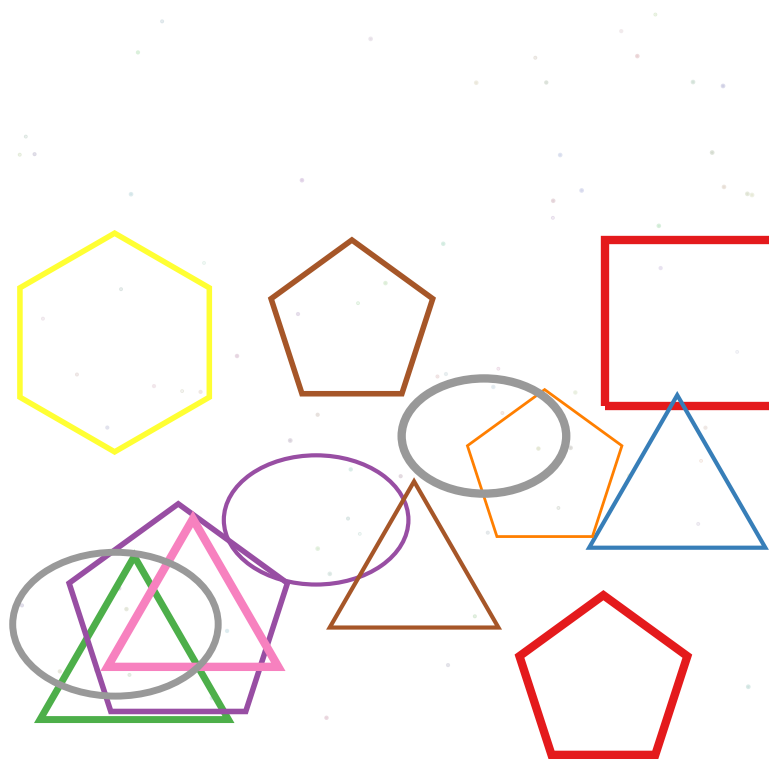[{"shape": "pentagon", "thickness": 3, "radius": 0.57, "center": [0.784, 0.112]}, {"shape": "square", "thickness": 3, "radius": 0.54, "center": [0.893, 0.58]}, {"shape": "triangle", "thickness": 1.5, "radius": 0.66, "center": [0.88, 0.355]}, {"shape": "triangle", "thickness": 2.5, "radius": 0.71, "center": [0.174, 0.136]}, {"shape": "pentagon", "thickness": 2, "radius": 0.75, "center": [0.232, 0.197]}, {"shape": "oval", "thickness": 1.5, "radius": 0.6, "center": [0.411, 0.325]}, {"shape": "pentagon", "thickness": 1, "radius": 0.53, "center": [0.707, 0.389]}, {"shape": "hexagon", "thickness": 2, "radius": 0.71, "center": [0.149, 0.555]}, {"shape": "pentagon", "thickness": 2, "radius": 0.55, "center": [0.457, 0.578]}, {"shape": "triangle", "thickness": 1.5, "radius": 0.63, "center": [0.538, 0.248]}, {"shape": "triangle", "thickness": 3, "radius": 0.64, "center": [0.251, 0.198]}, {"shape": "oval", "thickness": 2.5, "radius": 0.67, "center": [0.15, 0.189]}, {"shape": "oval", "thickness": 3, "radius": 0.53, "center": [0.628, 0.434]}]